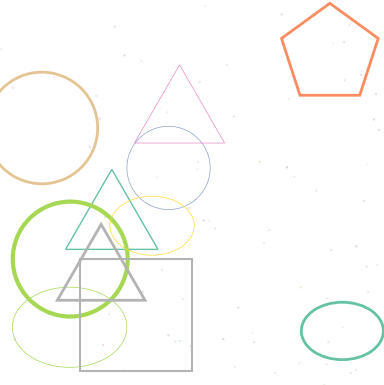[{"shape": "triangle", "thickness": 1, "radius": 0.69, "center": [0.29, 0.422]}, {"shape": "oval", "thickness": 2, "radius": 0.53, "center": [0.889, 0.14]}, {"shape": "pentagon", "thickness": 2, "radius": 0.66, "center": [0.857, 0.859]}, {"shape": "circle", "thickness": 0.5, "radius": 0.54, "center": [0.438, 0.564]}, {"shape": "triangle", "thickness": 0.5, "radius": 0.68, "center": [0.466, 0.696]}, {"shape": "circle", "thickness": 3, "radius": 0.75, "center": [0.182, 0.327]}, {"shape": "oval", "thickness": 0.5, "radius": 0.74, "center": [0.181, 0.15]}, {"shape": "oval", "thickness": 0.5, "radius": 0.55, "center": [0.395, 0.414]}, {"shape": "circle", "thickness": 2, "radius": 0.72, "center": [0.109, 0.668]}, {"shape": "triangle", "thickness": 2, "radius": 0.66, "center": [0.263, 0.286]}, {"shape": "square", "thickness": 1.5, "radius": 0.73, "center": [0.352, 0.182]}]